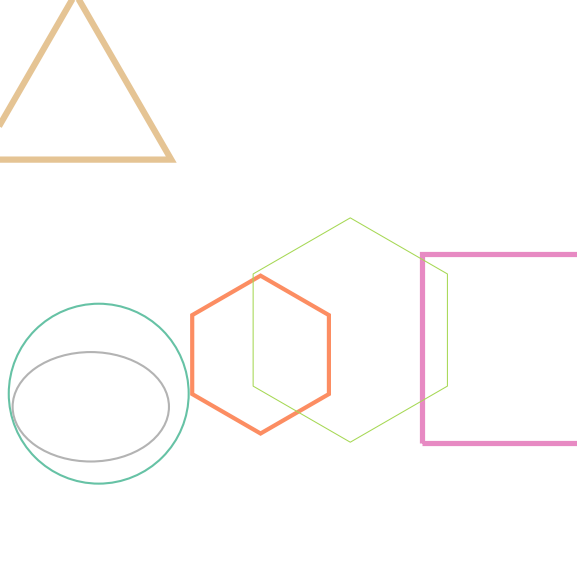[{"shape": "circle", "thickness": 1, "radius": 0.78, "center": [0.171, 0.317]}, {"shape": "hexagon", "thickness": 2, "radius": 0.68, "center": [0.451, 0.385]}, {"shape": "square", "thickness": 2.5, "radius": 0.82, "center": [0.894, 0.396]}, {"shape": "hexagon", "thickness": 0.5, "radius": 0.97, "center": [0.607, 0.428]}, {"shape": "triangle", "thickness": 3, "radius": 0.96, "center": [0.131, 0.818]}, {"shape": "oval", "thickness": 1, "radius": 0.68, "center": [0.157, 0.295]}]